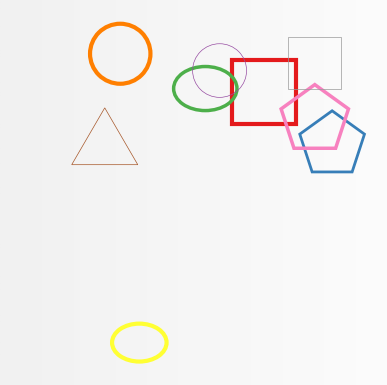[{"shape": "square", "thickness": 3, "radius": 0.42, "center": [0.681, 0.76]}, {"shape": "pentagon", "thickness": 2, "radius": 0.44, "center": [0.857, 0.624]}, {"shape": "oval", "thickness": 2.5, "radius": 0.41, "center": [0.53, 0.77]}, {"shape": "circle", "thickness": 0.5, "radius": 0.35, "center": [0.567, 0.817]}, {"shape": "circle", "thickness": 3, "radius": 0.39, "center": [0.31, 0.86]}, {"shape": "oval", "thickness": 3, "radius": 0.35, "center": [0.36, 0.11]}, {"shape": "triangle", "thickness": 0.5, "radius": 0.49, "center": [0.27, 0.621]}, {"shape": "pentagon", "thickness": 2.5, "radius": 0.46, "center": [0.812, 0.689]}, {"shape": "square", "thickness": 0.5, "radius": 0.34, "center": [0.811, 0.837]}]